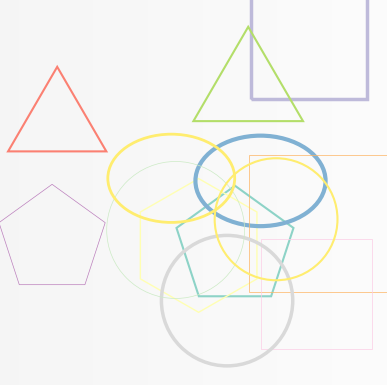[{"shape": "pentagon", "thickness": 1.5, "radius": 0.79, "center": [0.606, 0.359]}, {"shape": "hexagon", "thickness": 1, "radius": 0.87, "center": [0.513, 0.362]}, {"shape": "square", "thickness": 2.5, "radius": 0.75, "center": [0.797, 0.893]}, {"shape": "triangle", "thickness": 1.5, "radius": 0.73, "center": [0.148, 0.68]}, {"shape": "oval", "thickness": 3, "radius": 0.84, "center": [0.672, 0.53]}, {"shape": "square", "thickness": 0.5, "radius": 0.89, "center": [0.821, 0.419]}, {"shape": "triangle", "thickness": 1.5, "radius": 0.82, "center": [0.641, 0.767]}, {"shape": "square", "thickness": 0.5, "radius": 0.71, "center": [0.817, 0.236]}, {"shape": "circle", "thickness": 2.5, "radius": 0.85, "center": [0.586, 0.219]}, {"shape": "pentagon", "thickness": 0.5, "radius": 0.72, "center": [0.134, 0.377]}, {"shape": "circle", "thickness": 0.5, "radius": 0.89, "center": [0.453, 0.403]}, {"shape": "oval", "thickness": 2, "radius": 0.82, "center": [0.442, 0.537]}, {"shape": "circle", "thickness": 1.5, "radius": 0.79, "center": [0.712, 0.431]}]